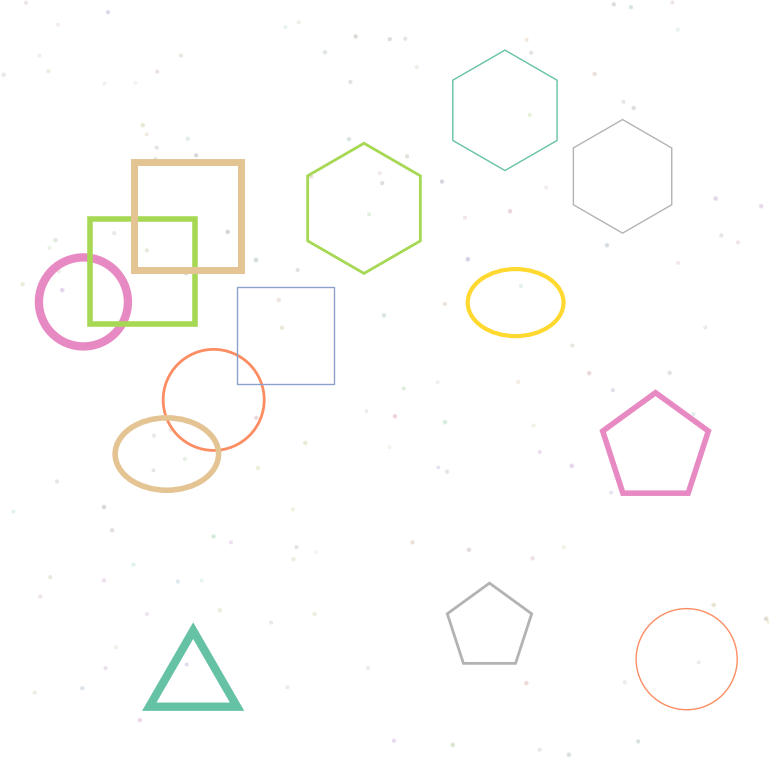[{"shape": "triangle", "thickness": 3, "radius": 0.33, "center": [0.251, 0.115]}, {"shape": "hexagon", "thickness": 0.5, "radius": 0.39, "center": [0.656, 0.857]}, {"shape": "circle", "thickness": 0.5, "radius": 0.33, "center": [0.892, 0.144]}, {"shape": "circle", "thickness": 1, "radius": 0.33, "center": [0.277, 0.481]}, {"shape": "square", "thickness": 0.5, "radius": 0.32, "center": [0.371, 0.564]}, {"shape": "pentagon", "thickness": 2, "radius": 0.36, "center": [0.851, 0.418]}, {"shape": "circle", "thickness": 3, "radius": 0.29, "center": [0.108, 0.608]}, {"shape": "hexagon", "thickness": 1, "radius": 0.42, "center": [0.473, 0.729]}, {"shape": "square", "thickness": 2, "radius": 0.34, "center": [0.184, 0.647]}, {"shape": "oval", "thickness": 1.5, "radius": 0.31, "center": [0.67, 0.607]}, {"shape": "square", "thickness": 2.5, "radius": 0.35, "center": [0.243, 0.719]}, {"shape": "oval", "thickness": 2, "radius": 0.34, "center": [0.217, 0.41]}, {"shape": "pentagon", "thickness": 1, "radius": 0.29, "center": [0.636, 0.185]}, {"shape": "hexagon", "thickness": 0.5, "radius": 0.37, "center": [0.809, 0.771]}]